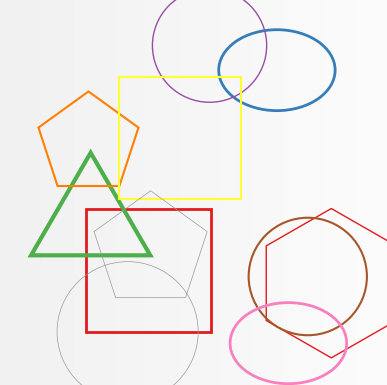[{"shape": "hexagon", "thickness": 1, "radius": 0.97, "center": [0.855, 0.264]}, {"shape": "square", "thickness": 2, "radius": 0.8, "center": [0.383, 0.298]}, {"shape": "oval", "thickness": 2, "radius": 0.75, "center": [0.715, 0.818]}, {"shape": "triangle", "thickness": 3, "radius": 0.89, "center": [0.234, 0.426]}, {"shape": "circle", "thickness": 1, "radius": 0.74, "center": [0.541, 0.882]}, {"shape": "pentagon", "thickness": 1.5, "radius": 0.68, "center": [0.228, 0.627]}, {"shape": "square", "thickness": 1.5, "radius": 0.79, "center": [0.465, 0.641]}, {"shape": "circle", "thickness": 1.5, "radius": 0.76, "center": [0.794, 0.282]}, {"shape": "oval", "thickness": 2, "radius": 0.75, "center": [0.744, 0.109]}, {"shape": "circle", "thickness": 0.5, "radius": 0.91, "center": [0.329, 0.138]}, {"shape": "pentagon", "thickness": 0.5, "radius": 0.77, "center": [0.389, 0.351]}]